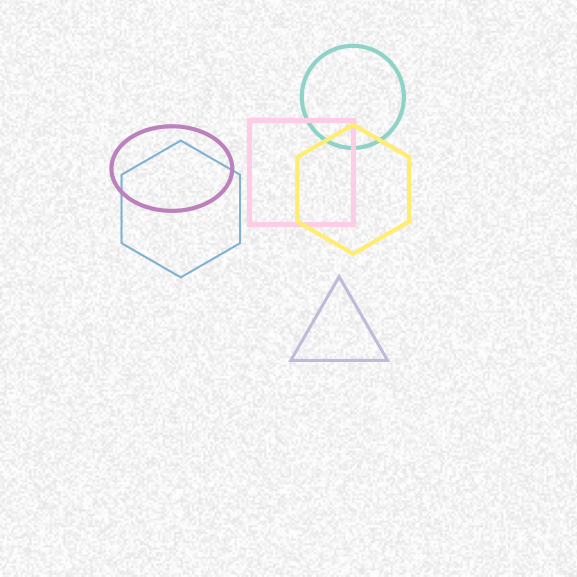[{"shape": "circle", "thickness": 2, "radius": 0.44, "center": [0.611, 0.831]}, {"shape": "triangle", "thickness": 1.5, "radius": 0.48, "center": [0.587, 0.423]}, {"shape": "hexagon", "thickness": 1, "radius": 0.59, "center": [0.313, 0.637]}, {"shape": "square", "thickness": 2.5, "radius": 0.45, "center": [0.522, 0.701]}, {"shape": "oval", "thickness": 2, "radius": 0.52, "center": [0.298, 0.707]}, {"shape": "hexagon", "thickness": 2, "radius": 0.56, "center": [0.611, 0.671]}]